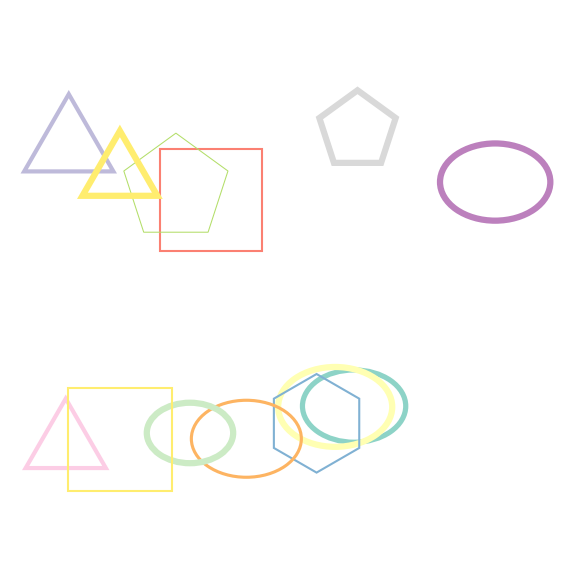[{"shape": "oval", "thickness": 2.5, "radius": 0.45, "center": [0.613, 0.296]}, {"shape": "oval", "thickness": 3, "radius": 0.49, "center": [0.58, 0.295]}, {"shape": "triangle", "thickness": 2, "radius": 0.45, "center": [0.119, 0.747]}, {"shape": "square", "thickness": 1, "radius": 0.44, "center": [0.365, 0.652]}, {"shape": "hexagon", "thickness": 1, "radius": 0.43, "center": [0.548, 0.266]}, {"shape": "oval", "thickness": 1.5, "radius": 0.48, "center": [0.427, 0.239]}, {"shape": "pentagon", "thickness": 0.5, "radius": 0.47, "center": [0.305, 0.674]}, {"shape": "triangle", "thickness": 2, "radius": 0.4, "center": [0.114, 0.229]}, {"shape": "pentagon", "thickness": 3, "radius": 0.35, "center": [0.619, 0.773]}, {"shape": "oval", "thickness": 3, "radius": 0.48, "center": [0.857, 0.684]}, {"shape": "oval", "thickness": 3, "radius": 0.37, "center": [0.329, 0.249]}, {"shape": "triangle", "thickness": 3, "radius": 0.37, "center": [0.208, 0.698]}, {"shape": "square", "thickness": 1, "radius": 0.45, "center": [0.208, 0.239]}]